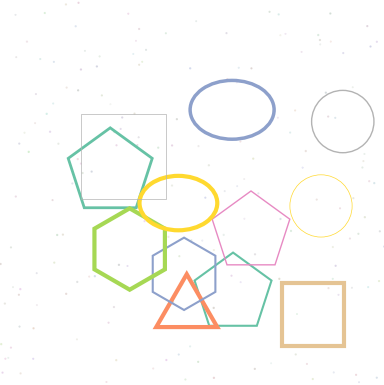[{"shape": "pentagon", "thickness": 2, "radius": 0.57, "center": [0.286, 0.553]}, {"shape": "pentagon", "thickness": 1.5, "radius": 0.53, "center": [0.605, 0.239]}, {"shape": "triangle", "thickness": 3, "radius": 0.46, "center": [0.485, 0.196]}, {"shape": "hexagon", "thickness": 1.5, "radius": 0.47, "center": [0.478, 0.289]}, {"shape": "oval", "thickness": 2.5, "radius": 0.55, "center": [0.603, 0.715]}, {"shape": "pentagon", "thickness": 1, "radius": 0.53, "center": [0.652, 0.398]}, {"shape": "hexagon", "thickness": 3, "radius": 0.53, "center": [0.337, 0.353]}, {"shape": "circle", "thickness": 0.5, "radius": 0.4, "center": [0.834, 0.465]}, {"shape": "oval", "thickness": 3, "radius": 0.51, "center": [0.463, 0.473]}, {"shape": "square", "thickness": 3, "radius": 0.41, "center": [0.813, 0.182]}, {"shape": "square", "thickness": 0.5, "radius": 0.55, "center": [0.32, 0.593]}, {"shape": "circle", "thickness": 1, "radius": 0.4, "center": [0.89, 0.684]}]